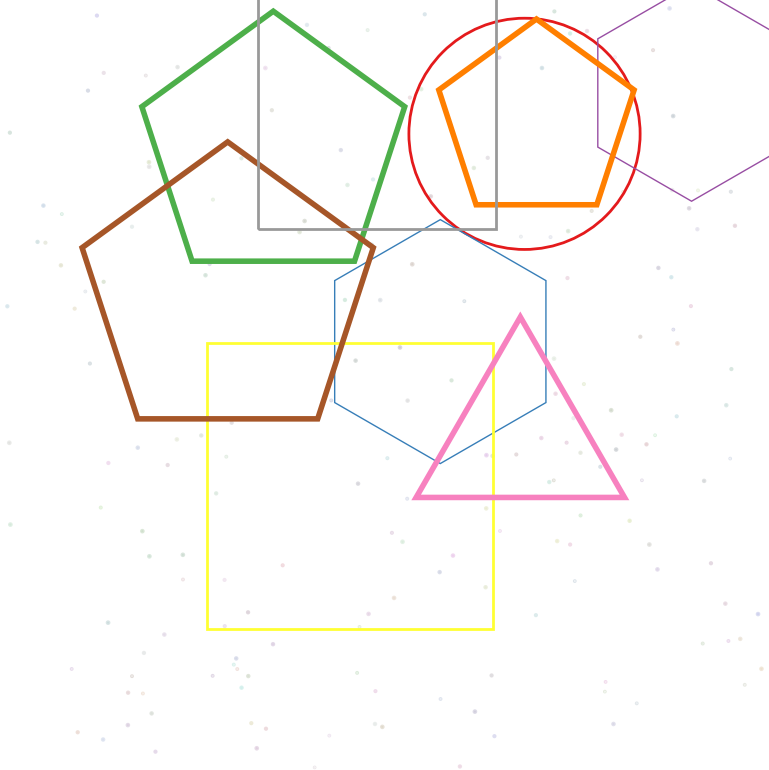[{"shape": "circle", "thickness": 1, "radius": 0.75, "center": [0.681, 0.826]}, {"shape": "hexagon", "thickness": 0.5, "radius": 0.79, "center": [0.572, 0.556]}, {"shape": "pentagon", "thickness": 2, "radius": 0.9, "center": [0.355, 0.806]}, {"shape": "hexagon", "thickness": 0.5, "radius": 0.7, "center": [0.898, 0.879]}, {"shape": "pentagon", "thickness": 2, "radius": 0.67, "center": [0.697, 0.842]}, {"shape": "square", "thickness": 1, "radius": 0.93, "center": [0.455, 0.369]}, {"shape": "pentagon", "thickness": 2, "radius": 0.99, "center": [0.296, 0.617]}, {"shape": "triangle", "thickness": 2, "radius": 0.78, "center": [0.676, 0.432]}, {"shape": "square", "thickness": 1, "radius": 0.78, "center": [0.49, 0.857]}]